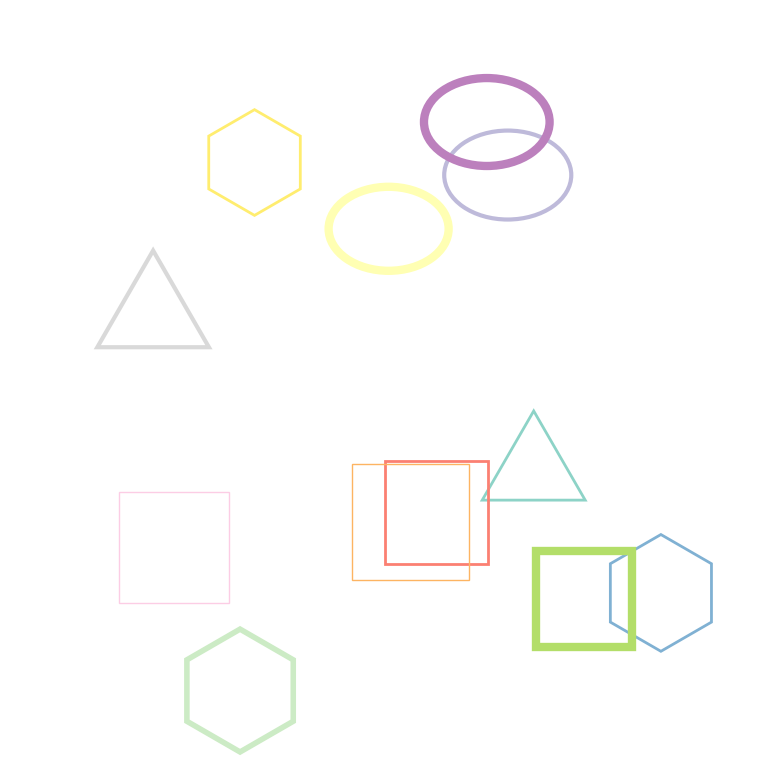[{"shape": "triangle", "thickness": 1, "radius": 0.39, "center": [0.693, 0.389]}, {"shape": "oval", "thickness": 3, "radius": 0.39, "center": [0.505, 0.703]}, {"shape": "oval", "thickness": 1.5, "radius": 0.41, "center": [0.659, 0.773]}, {"shape": "square", "thickness": 1, "radius": 0.33, "center": [0.566, 0.335]}, {"shape": "hexagon", "thickness": 1, "radius": 0.38, "center": [0.858, 0.23]}, {"shape": "square", "thickness": 0.5, "radius": 0.38, "center": [0.533, 0.322]}, {"shape": "square", "thickness": 3, "radius": 0.31, "center": [0.758, 0.222]}, {"shape": "square", "thickness": 0.5, "radius": 0.36, "center": [0.226, 0.289]}, {"shape": "triangle", "thickness": 1.5, "radius": 0.42, "center": [0.199, 0.591]}, {"shape": "oval", "thickness": 3, "radius": 0.41, "center": [0.632, 0.842]}, {"shape": "hexagon", "thickness": 2, "radius": 0.4, "center": [0.312, 0.103]}, {"shape": "hexagon", "thickness": 1, "radius": 0.34, "center": [0.331, 0.789]}]